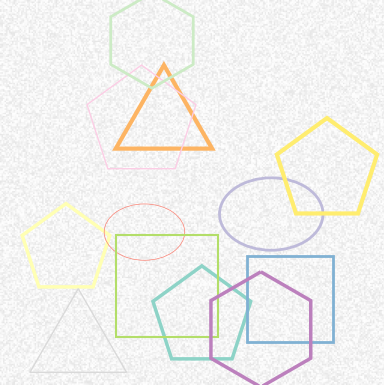[{"shape": "pentagon", "thickness": 2.5, "radius": 0.67, "center": [0.524, 0.176]}, {"shape": "pentagon", "thickness": 2.5, "radius": 0.6, "center": [0.171, 0.352]}, {"shape": "oval", "thickness": 2, "radius": 0.67, "center": [0.705, 0.444]}, {"shape": "oval", "thickness": 0.5, "radius": 0.52, "center": [0.375, 0.397]}, {"shape": "square", "thickness": 2, "radius": 0.56, "center": [0.754, 0.224]}, {"shape": "triangle", "thickness": 3, "radius": 0.72, "center": [0.426, 0.686]}, {"shape": "square", "thickness": 1.5, "radius": 0.66, "center": [0.434, 0.257]}, {"shape": "pentagon", "thickness": 1, "radius": 0.74, "center": [0.367, 0.682]}, {"shape": "triangle", "thickness": 1, "radius": 0.72, "center": [0.203, 0.105]}, {"shape": "hexagon", "thickness": 2.5, "radius": 0.75, "center": [0.677, 0.144]}, {"shape": "hexagon", "thickness": 2, "radius": 0.62, "center": [0.395, 0.895]}, {"shape": "pentagon", "thickness": 3, "radius": 0.69, "center": [0.849, 0.556]}]